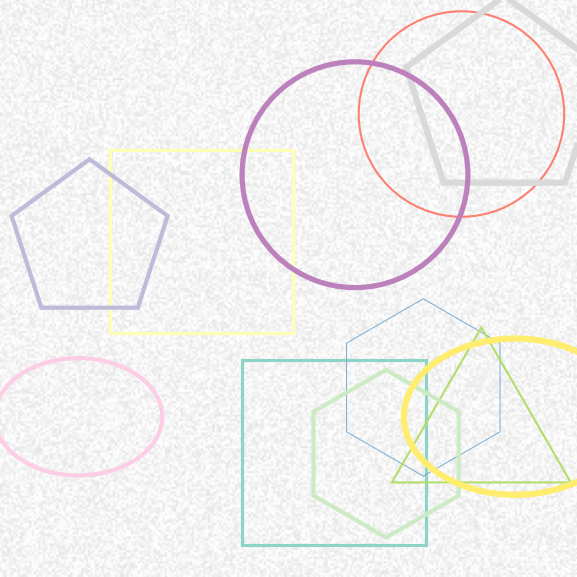[{"shape": "square", "thickness": 1.5, "radius": 0.8, "center": [0.578, 0.215]}, {"shape": "square", "thickness": 1.5, "radius": 0.79, "center": [0.349, 0.582]}, {"shape": "pentagon", "thickness": 2, "radius": 0.71, "center": [0.155, 0.581]}, {"shape": "circle", "thickness": 1, "radius": 0.89, "center": [0.799, 0.802]}, {"shape": "hexagon", "thickness": 0.5, "radius": 0.77, "center": [0.733, 0.328]}, {"shape": "triangle", "thickness": 1, "radius": 0.89, "center": [0.833, 0.253]}, {"shape": "oval", "thickness": 2, "radius": 0.73, "center": [0.136, 0.277]}, {"shape": "pentagon", "thickness": 3, "radius": 0.89, "center": [0.873, 0.827]}, {"shape": "circle", "thickness": 2.5, "radius": 0.98, "center": [0.615, 0.697]}, {"shape": "hexagon", "thickness": 2, "radius": 0.73, "center": [0.669, 0.214]}, {"shape": "oval", "thickness": 3, "radius": 0.97, "center": [0.893, 0.278]}]